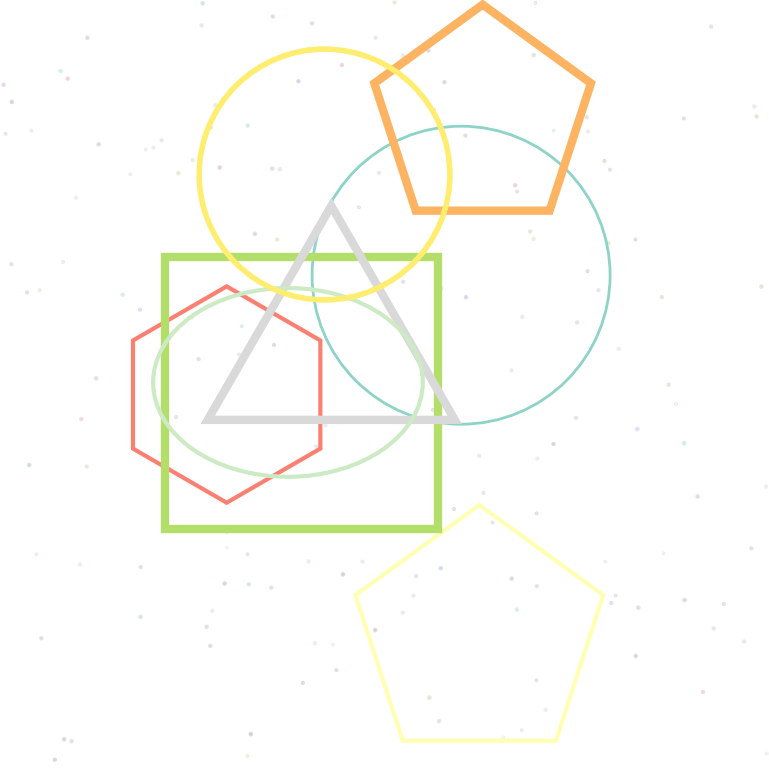[{"shape": "circle", "thickness": 1, "radius": 0.97, "center": [0.599, 0.643]}, {"shape": "pentagon", "thickness": 1.5, "radius": 0.85, "center": [0.622, 0.175]}, {"shape": "hexagon", "thickness": 1.5, "radius": 0.7, "center": [0.294, 0.488]}, {"shape": "pentagon", "thickness": 3, "radius": 0.74, "center": [0.627, 0.846]}, {"shape": "square", "thickness": 3, "radius": 0.88, "center": [0.392, 0.49]}, {"shape": "triangle", "thickness": 3, "radius": 0.93, "center": [0.43, 0.547]}, {"shape": "oval", "thickness": 1.5, "radius": 0.88, "center": [0.374, 0.503]}, {"shape": "circle", "thickness": 2, "radius": 0.81, "center": [0.421, 0.773]}]